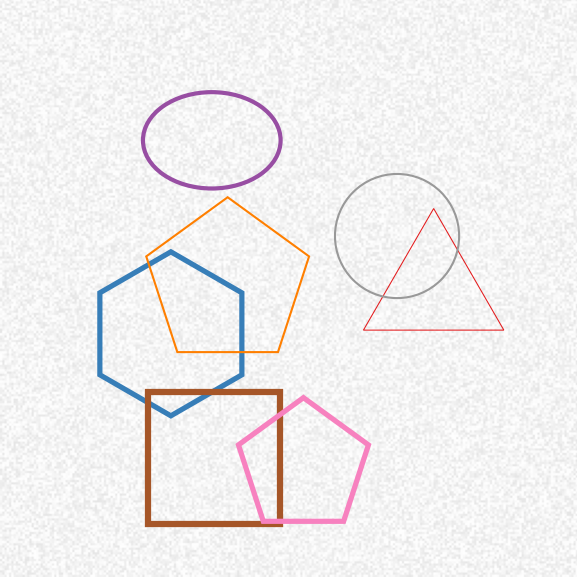[{"shape": "triangle", "thickness": 0.5, "radius": 0.7, "center": [0.751, 0.498]}, {"shape": "hexagon", "thickness": 2.5, "radius": 0.71, "center": [0.296, 0.421]}, {"shape": "oval", "thickness": 2, "radius": 0.6, "center": [0.367, 0.756]}, {"shape": "pentagon", "thickness": 1, "radius": 0.74, "center": [0.394, 0.509]}, {"shape": "square", "thickness": 3, "radius": 0.57, "center": [0.37, 0.206]}, {"shape": "pentagon", "thickness": 2.5, "radius": 0.59, "center": [0.525, 0.192]}, {"shape": "circle", "thickness": 1, "radius": 0.54, "center": [0.688, 0.59]}]